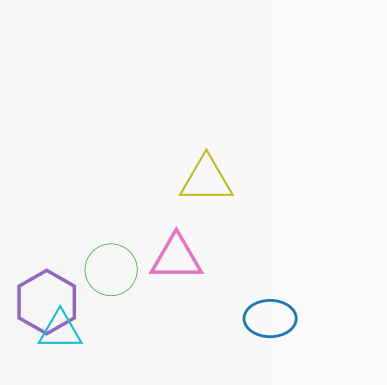[{"shape": "oval", "thickness": 2, "radius": 0.34, "center": [0.697, 0.173]}, {"shape": "circle", "thickness": 0.5, "radius": 0.34, "center": [0.287, 0.299]}, {"shape": "hexagon", "thickness": 2.5, "radius": 0.41, "center": [0.121, 0.215]}, {"shape": "triangle", "thickness": 2.5, "radius": 0.37, "center": [0.455, 0.33]}, {"shape": "triangle", "thickness": 1.5, "radius": 0.39, "center": [0.532, 0.533]}, {"shape": "triangle", "thickness": 1.5, "radius": 0.32, "center": [0.155, 0.141]}]